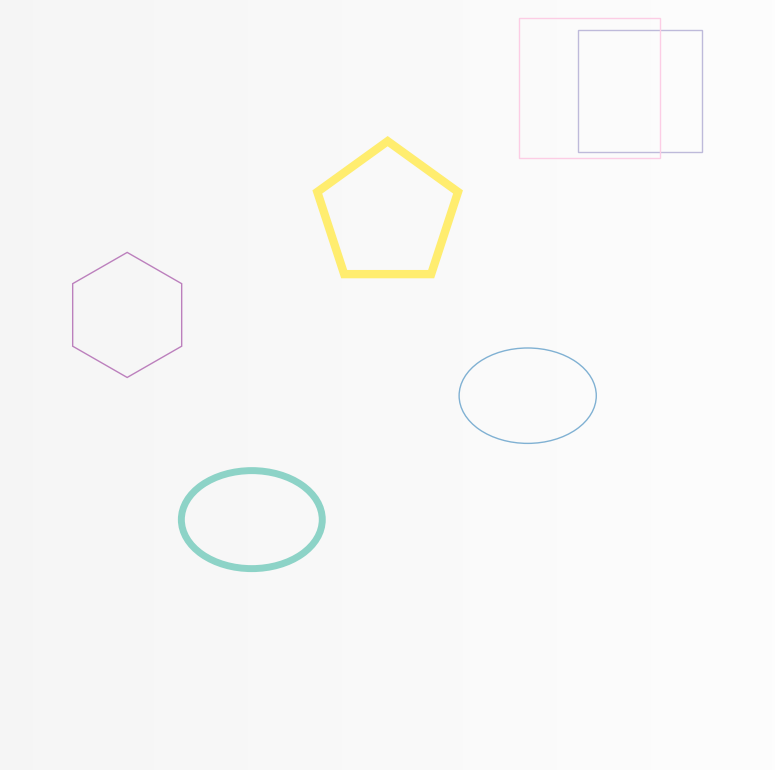[{"shape": "oval", "thickness": 2.5, "radius": 0.45, "center": [0.325, 0.325]}, {"shape": "square", "thickness": 0.5, "radius": 0.4, "center": [0.826, 0.882]}, {"shape": "oval", "thickness": 0.5, "radius": 0.44, "center": [0.681, 0.486]}, {"shape": "square", "thickness": 0.5, "radius": 0.45, "center": [0.761, 0.885]}, {"shape": "hexagon", "thickness": 0.5, "radius": 0.41, "center": [0.164, 0.591]}, {"shape": "pentagon", "thickness": 3, "radius": 0.48, "center": [0.5, 0.721]}]